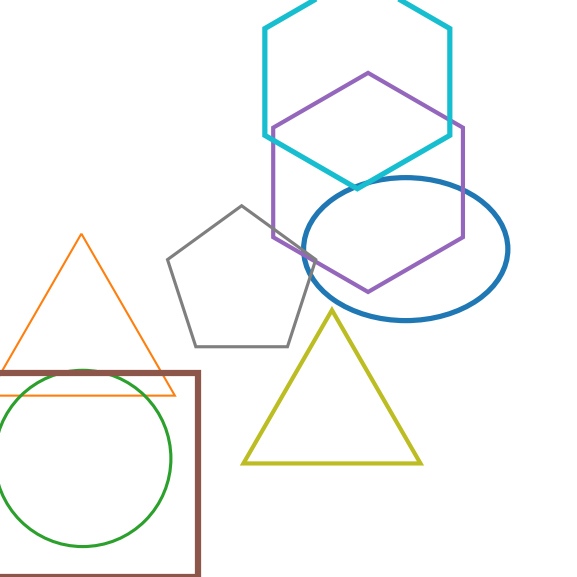[{"shape": "oval", "thickness": 2.5, "radius": 0.88, "center": [0.703, 0.568]}, {"shape": "triangle", "thickness": 1, "radius": 0.93, "center": [0.141, 0.408]}, {"shape": "circle", "thickness": 1.5, "radius": 0.76, "center": [0.143, 0.205]}, {"shape": "hexagon", "thickness": 2, "radius": 0.95, "center": [0.637, 0.683]}, {"shape": "square", "thickness": 3, "radius": 0.88, "center": [0.166, 0.177]}, {"shape": "pentagon", "thickness": 1.5, "radius": 0.67, "center": [0.418, 0.508]}, {"shape": "triangle", "thickness": 2, "radius": 0.89, "center": [0.575, 0.285]}, {"shape": "hexagon", "thickness": 2.5, "radius": 0.92, "center": [0.619, 0.857]}]